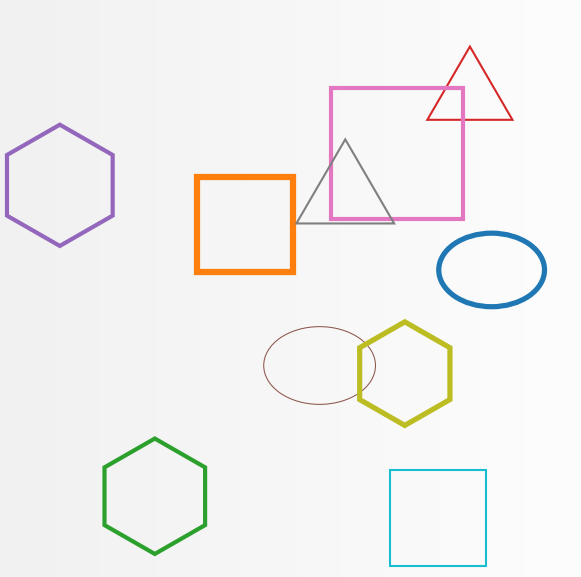[{"shape": "oval", "thickness": 2.5, "radius": 0.45, "center": [0.846, 0.532]}, {"shape": "square", "thickness": 3, "radius": 0.41, "center": [0.422, 0.61]}, {"shape": "hexagon", "thickness": 2, "radius": 0.5, "center": [0.266, 0.14]}, {"shape": "triangle", "thickness": 1, "radius": 0.42, "center": [0.808, 0.834]}, {"shape": "hexagon", "thickness": 2, "radius": 0.52, "center": [0.103, 0.678]}, {"shape": "oval", "thickness": 0.5, "radius": 0.48, "center": [0.55, 0.366]}, {"shape": "square", "thickness": 2, "radius": 0.57, "center": [0.683, 0.734]}, {"shape": "triangle", "thickness": 1, "radius": 0.49, "center": [0.594, 0.661]}, {"shape": "hexagon", "thickness": 2.5, "radius": 0.45, "center": [0.696, 0.352]}, {"shape": "square", "thickness": 1, "radius": 0.41, "center": [0.754, 0.102]}]